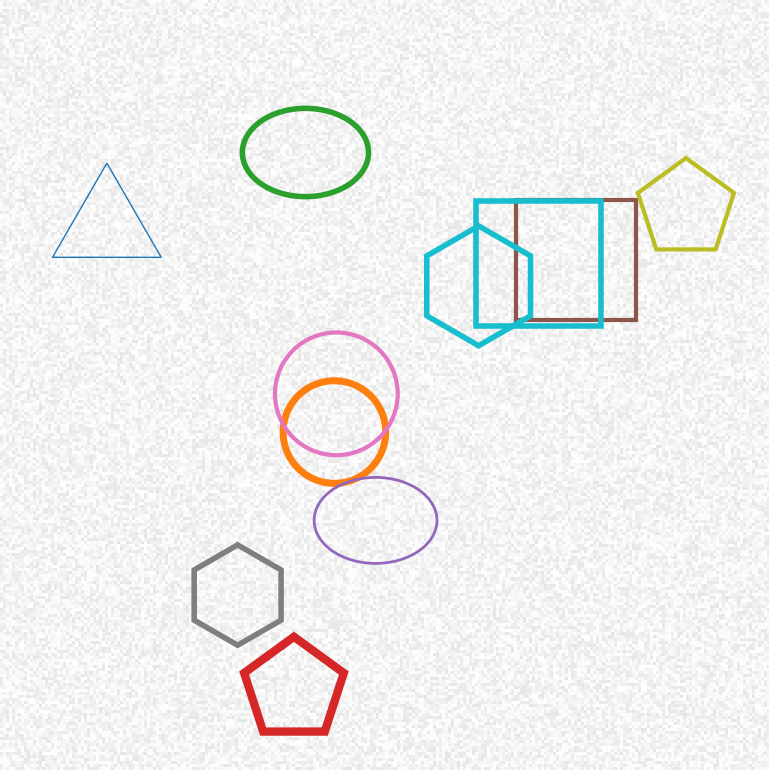[{"shape": "triangle", "thickness": 0.5, "radius": 0.41, "center": [0.139, 0.707]}, {"shape": "circle", "thickness": 2.5, "radius": 0.33, "center": [0.434, 0.439]}, {"shape": "oval", "thickness": 2, "radius": 0.41, "center": [0.397, 0.802]}, {"shape": "pentagon", "thickness": 3, "radius": 0.34, "center": [0.382, 0.105]}, {"shape": "oval", "thickness": 1, "radius": 0.4, "center": [0.488, 0.324]}, {"shape": "square", "thickness": 1.5, "radius": 0.39, "center": [0.748, 0.662]}, {"shape": "circle", "thickness": 1.5, "radius": 0.4, "center": [0.437, 0.489]}, {"shape": "hexagon", "thickness": 2, "radius": 0.33, "center": [0.309, 0.227]}, {"shape": "pentagon", "thickness": 1.5, "radius": 0.33, "center": [0.891, 0.729]}, {"shape": "square", "thickness": 2, "radius": 0.41, "center": [0.699, 0.658]}, {"shape": "hexagon", "thickness": 2, "radius": 0.39, "center": [0.622, 0.629]}]